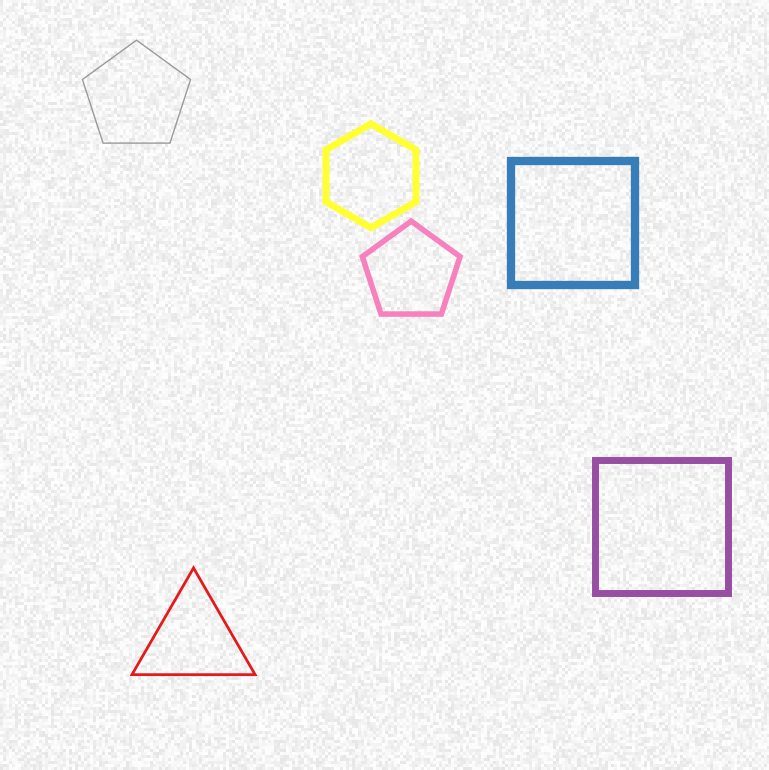[{"shape": "triangle", "thickness": 1, "radius": 0.46, "center": [0.251, 0.17]}, {"shape": "square", "thickness": 3, "radius": 0.4, "center": [0.744, 0.711]}, {"shape": "square", "thickness": 2.5, "radius": 0.43, "center": [0.86, 0.316]}, {"shape": "hexagon", "thickness": 2.5, "radius": 0.34, "center": [0.482, 0.772]}, {"shape": "pentagon", "thickness": 2, "radius": 0.33, "center": [0.534, 0.646]}, {"shape": "pentagon", "thickness": 0.5, "radius": 0.37, "center": [0.177, 0.874]}]